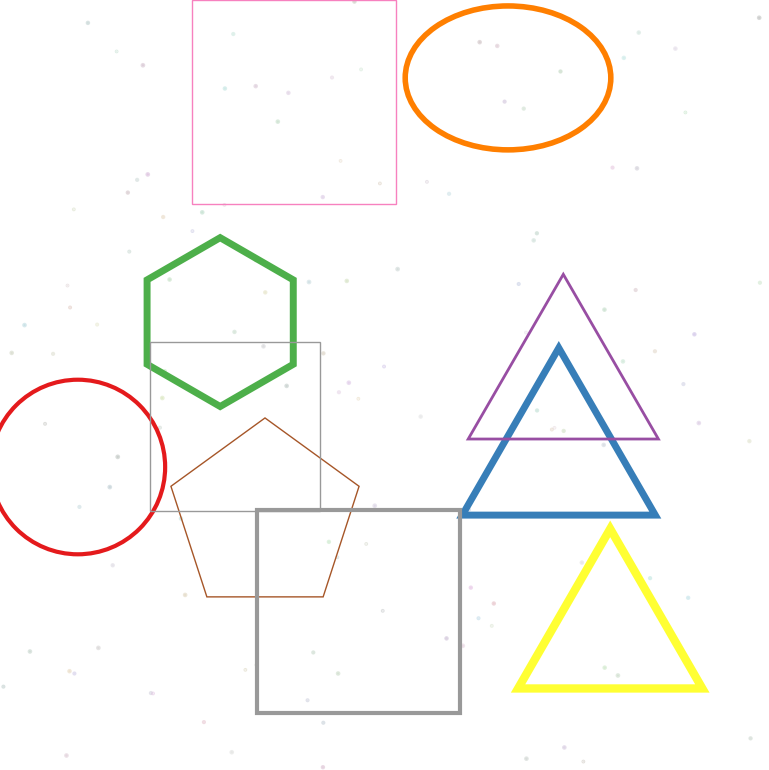[{"shape": "circle", "thickness": 1.5, "radius": 0.57, "center": [0.101, 0.394]}, {"shape": "triangle", "thickness": 2.5, "radius": 0.72, "center": [0.726, 0.403]}, {"shape": "hexagon", "thickness": 2.5, "radius": 0.55, "center": [0.286, 0.582]}, {"shape": "triangle", "thickness": 1, "radius": 0.71, "center": [0.732, 0.501]}, {"shape": "oval", "thickness": 2, "radius": 0.67, "center": [0.66, 0.899]}, {"shape": "triangle", "thickness": 3, "radius": 0.69, "center": [0.792, 0.175]}, {"shape": "pentagon", "thickness": 0.5, "radius": 0.64, "center": [0.344, 0.329]}, {"shape": "square", "thickness": 0.5, "radius": 0.66, "center": [0.382, 0.867]}, {"shape": "square", "thickness": 1.5, "radius": 0.66, "center": [0.466, 0.206]}, {"shape": "square", "thickness": 0.5, "radius": 0.55, "center": [0.305, 0.446]}]